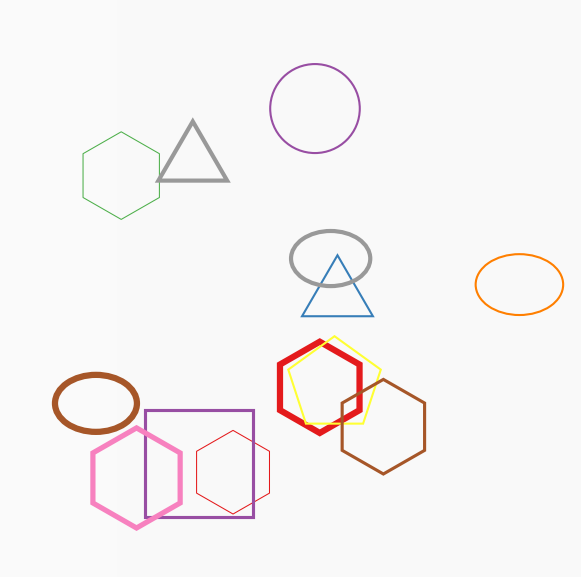[{"shape": "hexagon", "thickness": 0.5, "radius": 0.36, "center": [0.401, 0.181]}, {"shape": "hexagon", "thickness": 3, "radius": 0.4, "center": [0.55, 0.328]}, {"shape": "triangle", "thickness": 1, "radius": 0.35, "center": [0.581, 0.487]}, {"shape": "hexagon", "thickness": 0.5, "radius": 0.38, "center": [0.209, 0.695]}, {"shape": "circle", "thickness": 1, "radius": 0.39, "center": [0.542, 0.811]}, {"shape": "square", "thickness": 1.5, "radius": 0.46, "center": [0.342, 0.196]}, {"shape": "oval", "thickness": 1, "radius": 0.38, "center": [0.894, 0.506]}, {"shape": "pentagon", "thickness": 1, "radius": 0.42, "center": [0.576, 0.333]}, {"shape": "oval", "thickness": 3, "radius": 0.35, "center": [0.165, 0.301]}, {"shape": "hexagon", "thickness": 1.5, "radius": 0.41, "center": [0.66, 0.26]}, {"shape": "hexagon", "thickness": 2.5, "radius": 0.43, "center": [0.235, 0.172]}, {"shape": "triangle", "thickness": 2, "radius": 0.34, "center": [0.332, 0.721]}, {"shape": "oval", "thickness": 2, "radius": 0.34, "center": [0.569, 0.551]}]